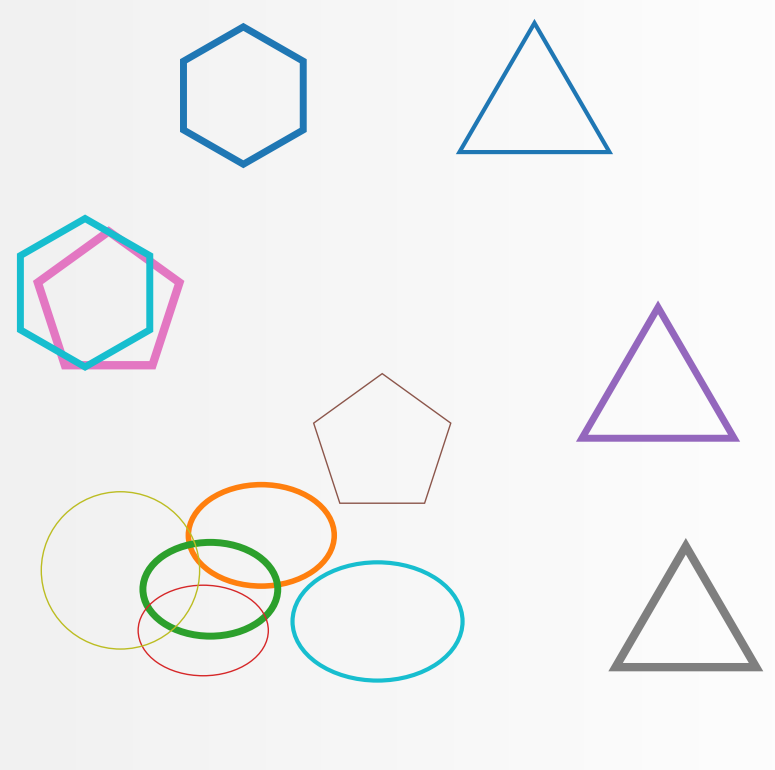[{"shape": "hexagon", "thickness": 2.5, "radius": 0.45, "center": [0.314, 0.876]}, {"shape": "triangle", "thickness": 1.5, "radius": 0.56, "center": [0.69, 0.858]}, {"shape": "oval", "thickness": 2, "radius": 0.47, "center": [0.337, 0.305]}, {"shape": "oval", "thickness": 2.5, "radius": 0.43, "center": [0.271, 0.235]}, {"shape": "oval", "thickness": 0.5, "radius": 0.42, "center": [0.262, 0.181]}, {"shape": "triangle", "thickness": 2.5, "radius": 0.57, "center": [0.849, 0.488]}, {"shape": "pentagon", "thickness": 0.5, "radius": 0.47, "center": [0.493, 0.422]}, {"shape": "pentagon", "thickness": 3, "radius": 0.48, "center": [0.14, 0.603]}, {"shape": "triangle", "thickness": 3, "radius": 0.52, "center": [0.885, 0.186]}, {"shape": "circle", "thickness": 0.5, "radius": 0.51, "center": [0.155, 0.259]}, {"shape": "hexagon", "thickness": 2.5, "radius": 0.48, "center": [0.11, 0.62]}, {"shape": "oval", "thickness": 1.5, "radius": 0.55, "center": [0.487, 0.193]}]